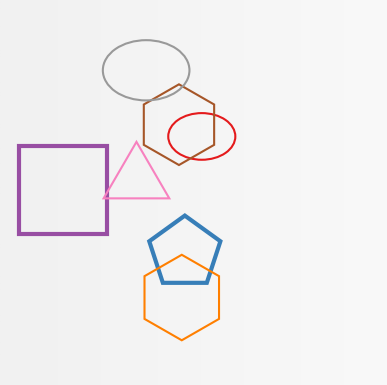[{"shape": "oval", "thickness": 1.5, "radius": 0.43, "center": [0.521, 0.646]}, {"shape": "pentagon", "thickness": 3, "radius": 0.48, "center": [0.477, 0.343]}, {"shape": "square", "thickness": 3, "radius": 0.57, "center": [0.162, 0.507]}, {"shape": "hexagon", "thickness": 1.5, "radius": 0.56, "center": [0.469, 0.227]}, {"shape": "hexagon", "thickness": 1.5, "radius": 0.52, "center": [0.462, 0.676]}, {"shape": "triangle", "thickness": 1.5, "radius": 0.49, "center": [0.352, 0.534]}, {"shape": "oval", "thickness": 1.5, "radius": 0.56, "center": [0.377, 0.817]}]